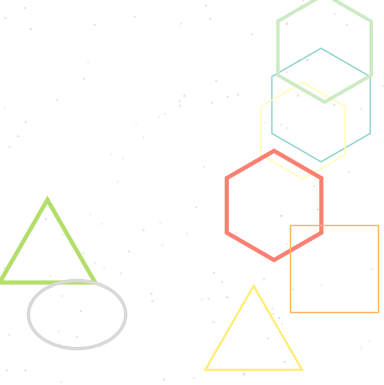[{"shape": "hexagon", "thickness": 1, "radius": 0.74, "center": [0.834, 0.727]}, {"shape": "hexagon", "thickness": 1, "radius": 0.63, "center": [0.787, 0.661]}, {"shape": "hexagon", "thickness": 3, "radius": 0.71, "center": [0.712, 0.466]}, {"shape": "square", "thickness": 1, "radius": 0.57, "center": [0.868, 0.302]}, {"shape": "triangle", "thickness": 3, "radius": 0.72, "center": [0.123, 0.338]}, {"shape": "oval", "thickness": 2.5, "radius": 0.63, "center": [0.2, 0.183]}, {"shape": "hexagon", "thickness": 2.5, "radius": 0.7, "center": [0.843, 0.875]}, {"shape": "triangle", "thickness": 1.5, "radius": 0.73, "center": [0.659, 0.112]}]